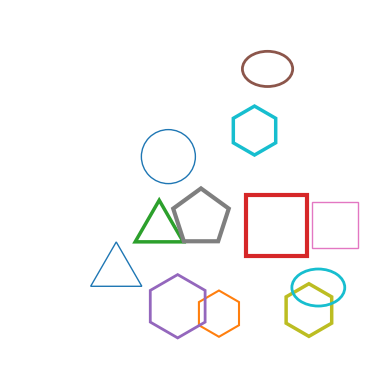[{"shape": "triangle", "thickness": 1, "radius": 0.38, "center": [0.302, 0.295]}, {"shape": "circle", "thickness": 1, "radius": 0.35, "center": [0.437, 0.593]}, {"shape": "hexagon", "thickness": 1.5, "radius": 0.3, "center": [0.569, 0.185]}, {"shape": "triangle", "thickness": 2.5, "radius": 0.36, "center": [0.414, 0.408]}, {"shape": "square", "thickness": 3, "radius": 0.39, "center": [0.718, 0.415]}, {"shape": "hexagon", "thickness": 2, "radius": 0.41, "center": [0.462, 0.205]}, {"shape": "oval", "thickness": 2, "radius": 0.33, "center": [0.695, 0.821]}, {"shape": "square", "thickness": 1, "radius": 0.3, "center": [0.87, 0.416]}, {"shape": "pentagon", "thickness": 3, "radius": 0.38, "center": [0.522, 0.435]}, {"shape": "hexagon", "thickness": 2.5, "radius": 0.34, "center": [0.802, 0.195]}, {"shape": "hexagon", "thickness": 2.5, "radius": 0.32, "center": [0.661, 0.661]}, {"shape": "oval", "thickness": 2, "radius": 0.34, "center": [0.827, 0.253]}]